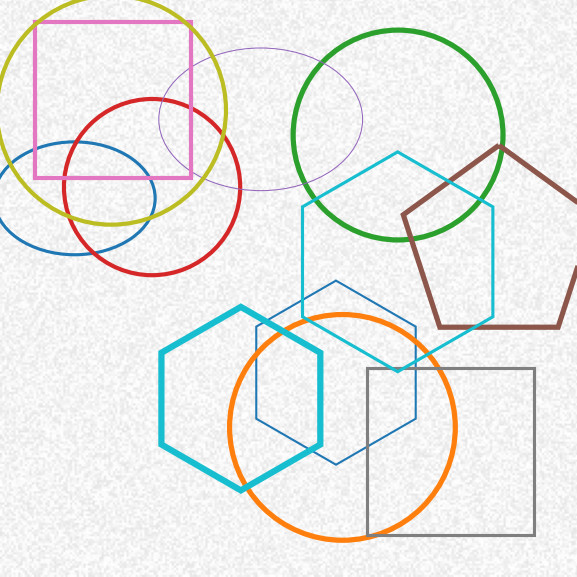[{"shape": "oval", "thickness": 1.5, "radius": 0.7, "center": [0.129, 0.656]}, {"shape": "hexagon", "thickness": 1, "radius": 0.8, "center": [0.582, 0.354]}, {"shape": "circle", "thickness": 2.5, "radius": 0.98, "center": [0.593, 0.259]}, {"shape": "circle", "thickness": 2.5, "radius": 0.91, "center": [0.689, 0.765]}, {"shape": "circle", "thickness": 2, "radius": 0.76, "center": [0.263, 0.675]}, {"shape": "oval", "thickness": 0.5, "radius": 0.88, "center": [0.451, 0.793]}, {"shape": "pentagon", "thickness": 2.5, "radius": 0.87, "center": [0.864, 0.573]}, {"shape": "square", "thickness": 2, "radius": 0.68, "center": [0.196, 0.826]}, {"shape": "square", "thickness": 1.5, "radius": 0.72, "center": [0.78, 0.217]}, {"shape": "circle", "thickness": 2, "radius": 0.99, "center": [0.193, 0.808]}, {"shape": "hexagon", "thickness": 1.5, "radius": 0.95, "center": [0.689, 0.546]}, {"shape": "hexagon", "thickness": 3, "radius": 0.79, "center": [0.417, 0.309]}]